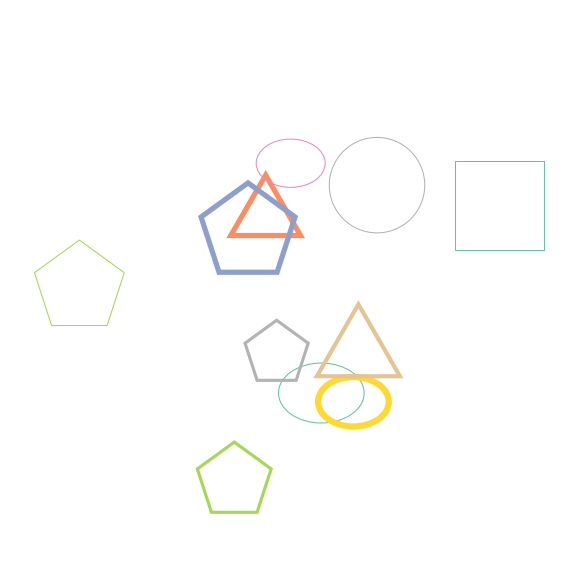[{"shape": "square", "thickness": 0.5, "radius": 0.38, "center": [0.865, 0.644]}, {"shape": "oval", "thickness": 0.5, "radius": 0.37, "center": [0.556, 0.319]}, {"shape": "triangle", "thickness": 2.5, "radius": 0.35, "center": [0.46, 0.626]}, {"shape": "pentagon", "thickness": 2.5, "radius": 0.43, "center": [0.43, 0.597]}, {"shape": "oval", "thickness": 0.5, "radius": 0.3, "center": [0.503, 0.716]}, {"shape": "pentagon", "thickness": 0.5, "radius": 0.41, "center": [0.137, 0.502]}, {"shape": "pentagon", "thickness": 1.5, "radius": 0.34, "center": [0.406, 0.166]}, {"shape": "oval", "thickness": 3, "radius": 0.31, "center": [0.612, 0.303]}, {"shape": "triangle", "thickness": 2, "radius": 0.41, "center": [0.621, 0.389]}, {"shape": "circle", "thickness": 0.5, "radius": 0.41, "center": [0.653, 0.679]}, {"shape": "pentagon", "thickness": 1.5, "radius": 0.29, "center": [0.479, 0.387]}]